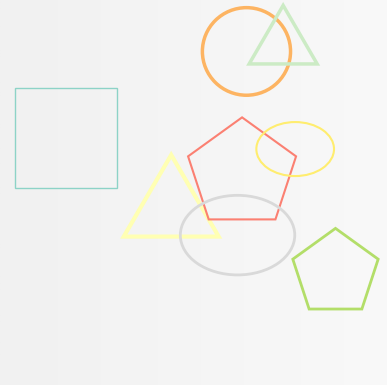[{"shape": "square", "thickness": 1, "radius": 0.65, "center": [0.171, 0.642]}, {"shape": "triangle", "thickness": 3, "radius": 0.71, "center": [0.442, 0.456]}, {"shape": "pentagon", "thickness": 1.5, "radius": 0.73, "center": [0.625, 0.549]}, {"shape": "circle", "thickness": 2.5, "radius": 0.57, "center": [0.636, 0.866]}, {"shape": "pentagon", "thickness": 2, "radius": 0.58, "center": [0.866, 0.291]}, {"shape": "oval", "thickness": 2, "radius": 0.74, "center": [0.613, 0.389]}, {"shape": "triangle", "thickness": 2.5, "radius": 0.51, "center": [0.731, 0.885]}, {"shape": "oval", "thickness": 1.5, "radius": 0.5, "center": [0.762, 0.613]}]